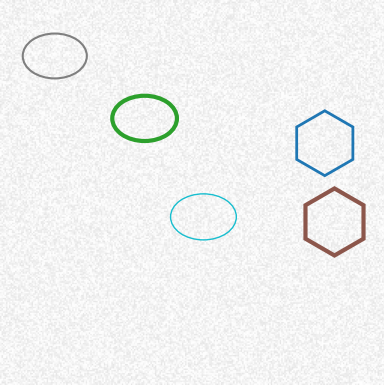[{"shape": "hexagon", "thickness": 2, "radius": 0.42, "center": [0.844, 0.628]}, {"shape": "oval", "thickness": 3, "radius": 0.42, "center": [0.376, 0.692]}, {"shape": "hexagon", "thickness": 3, "radius": 0.44, "center": [0.869, 0.423]}, {"shape": "oval", "thickness": 1.5, "radius": 0.42, "center": [0.142, 0.855]}, {"shape": "oval", "thickness": 1, "radius": 0.43, "center": [0.528, 0.437]}]